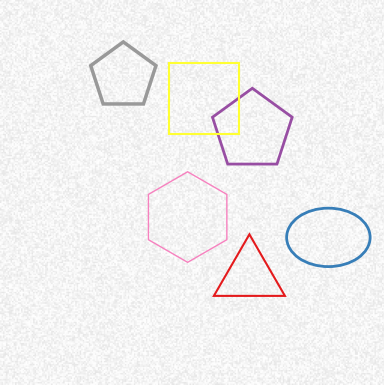[{"shape": "triangle", "thickness": 1.5, "radius": 0.53, "center": [0.648, 0.285]}, {"shape": "oval", "thickness": 2, "radius": 0.54, "center": [0.853, 0.383]}, {"shape": "pentagon", "thickness": 2, "radius": 0.54, "center": [0.655, 0.662]}, {"shape": "square", "thickness": 1.5, "radius": 0.46, "center": [0.53, 0.744]}, {"shape": "hexagon", "thickness": 1, "radius": 0.59, "center": [0.487, 0.436]}, {"shape": "pentagon", "thickness": 2.5, "radius": 0.45, "center": [0.32, 0.802]}]